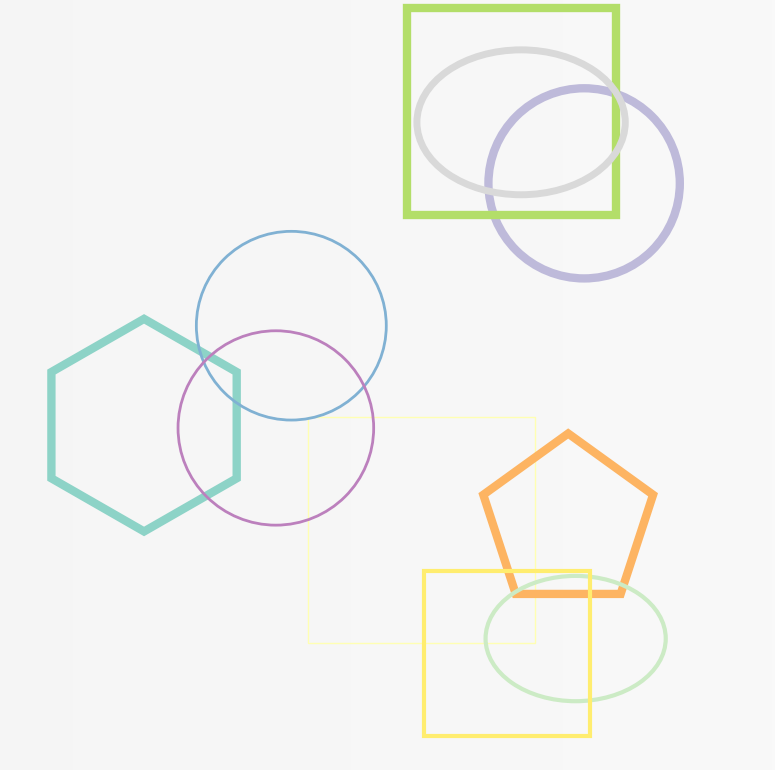[{"shape": "hexagon", "thickness": 3, "radius": 0.69, "center": [0.186, 0.448]}, {"shape": "square", "thickness": 0.5, "radius": 0.73, "center": [0.544, 0.311]}, {"shape": "circle", "thickness": 3, "radius": 0.62, "center": [0.754, 0.762]}, {"shape": "circle", "thickness": 1, "radius": 0.61, "center": [0.376, 0.577]}, {"shape": "pentagon", "thickness": 3, "radius": 0.58, "center": [0.733, 0.322]}, {"shape": "square", "thickness": 3, "radius": 0.67, "center": [0.66, 0.855]}, {"shape": "oval", "thickness": 2.5, "radius": 0.67, "center": [0.672, 0.841]}, {"shape": "circle", "thickness": 1, "radius": 0.63, "center": [0.356, 0.444]}, {"shape": "oval", "thickness": 1.5, "radius": 0.58, "center": [0.743, 0.171]}, {"shape": "square", "thickness": 1.5, "radius": 0.54, "center": [0.654, 0.151]}]